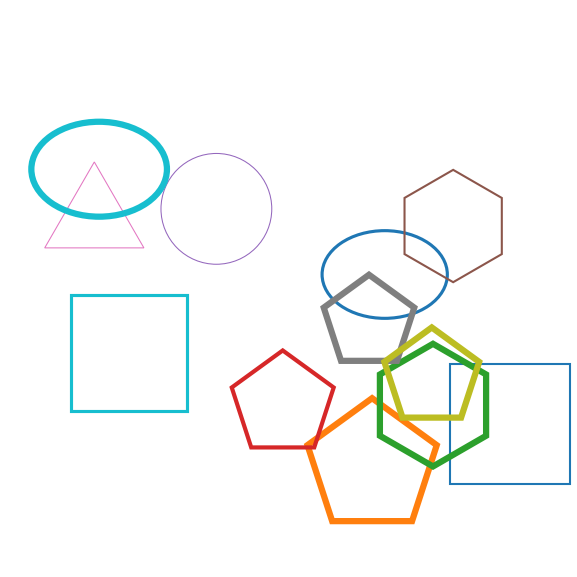[{"shape": "oval", "thickness": 1.5, "radius": 0.54, "center": [0.666, 0.524]}, {"shape": "square", "thickness": 1, "radius": 0.52, "center": [0.883, 0.266]}, {"shape": "pentagon", "thickness": 3, "radius": 0.59, "center": [0.644, 0.192]}, {"shape": "hexagon", "thickness": 3, "radius": 0.53, "center": [0.75, 0.298]}, {"shape": "pentagon", "thickness": 2, "radius": 0.46, "center": [0.49, 0.299]}, {"shape": "circle", "thickness": 0.5, "radius": 0.48, "center": [0.375, 0.637]}, {"shape": "hexagon", "thickness": 1, "radius": 0.49, "center": [0.785, 0.608]}, {"shape": "triangle", "thickness": 0.5, "radius": 0.5, "center": [0.163, 0.619]}, {"shape": "pentagon", "thickness": 3, "radius": 0.41, "center": [0.639, 0.441]}, {"shape": "pentagon", "thickness": 3, "radius": 0.43, "center": [0.748, 0.346]}, {"shape": "square", "thickness": 1.5, "radius": 0.5, "center": [0.224, 0.388]}, {"shape": "oval", "thickness": 3, "radius": 0.59, "center": [0.172, 0.706]}]